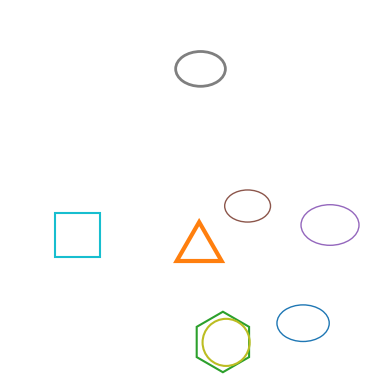[{"shape": "oval", "thickness": 1, "radius": 0.34, "center": [0.787, 0.161]}, {"shape": "triangle", "thickness": 3, "radius": 0.34, "center": [0.517, 0.356]}, {"shape": "hexagon", "thickness": 1.5, "radius": 0.39, "center": [0.579, 0.112]}, {"shape": "oval", "thickness": 1, "radius": 0.38, "center": [0.857, 0.416]}, {"shape": "oval", "thickness": 1, "radius": 0.3, "center": [0.643, 0.465]}, {"shape": "oval", "thickness": 2, "radius": 0.32, "center": [0.521, 0.821]}, {"shape": "circle", "thickness": 1.5, "radius": 0.31, "center": [0.587, 0.111]}, {"shape": "square", "thickness": 1.5, "radius": 0.29, "center": [0.201, 0.39]}]